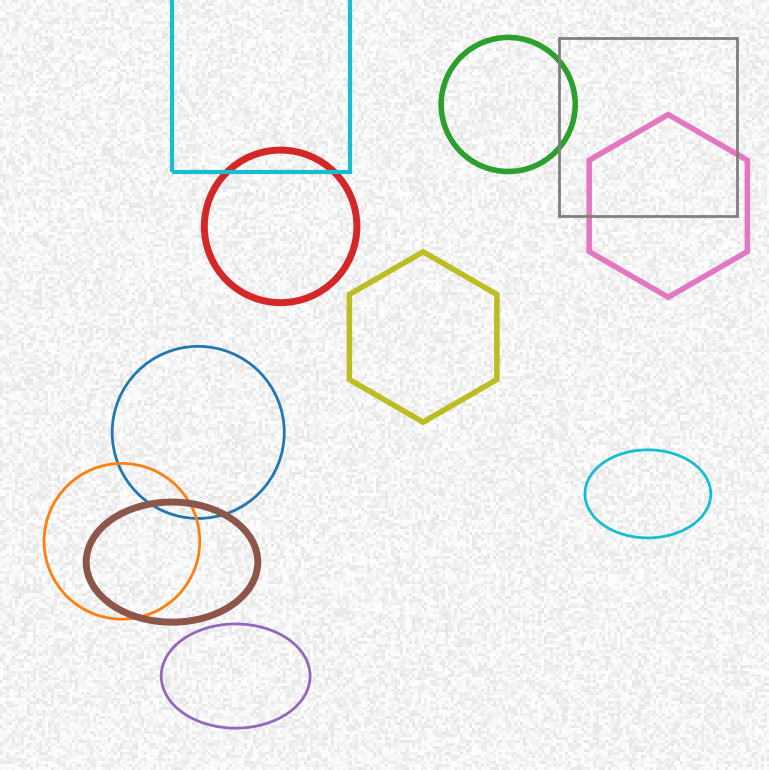[{"shape": "circle", "thickness": 1, "radius": 0.56, "center": [0.257, 0.438]}, {"shape": "circle", "thickness": 1, "radius": 0.51, "center": [0.158, 0.297]}, {"shape": "circle", "thickness": 2, "radius": 0.44, "center": [0.66, 0.864]}, {"shape": "circle", "thickness": 2.5, "radius": 0.5, "center": [0.364, 0.706]}, {"shape": "oval", "thickness": 1, "radius": 0.48, "center": [0.306, 0.122]}, {"shape": "oval", "thickness": 2.5, "radius": 0.56, "center": [0.223, 0.27]}, {"shape": "hexagon", "thickness": 2, "radius": 0.59, "center": [0.868, 0.733]}, {"shape": "square", "thickness": 1, "radius": 0.58, "center": [0.841, 0.835]}, {"shape": "hexagon", "thickness": 2, "radius": 0.55, "center": [0.55, 0.562]}, {"shape": "square", "thickness": 1.5, "radius": 0.58, "center": [0.339, 0.892]}, {"shape": "oval", "thickness": 1, "radius": 0.41, "center": [0.841, 0.359]}]